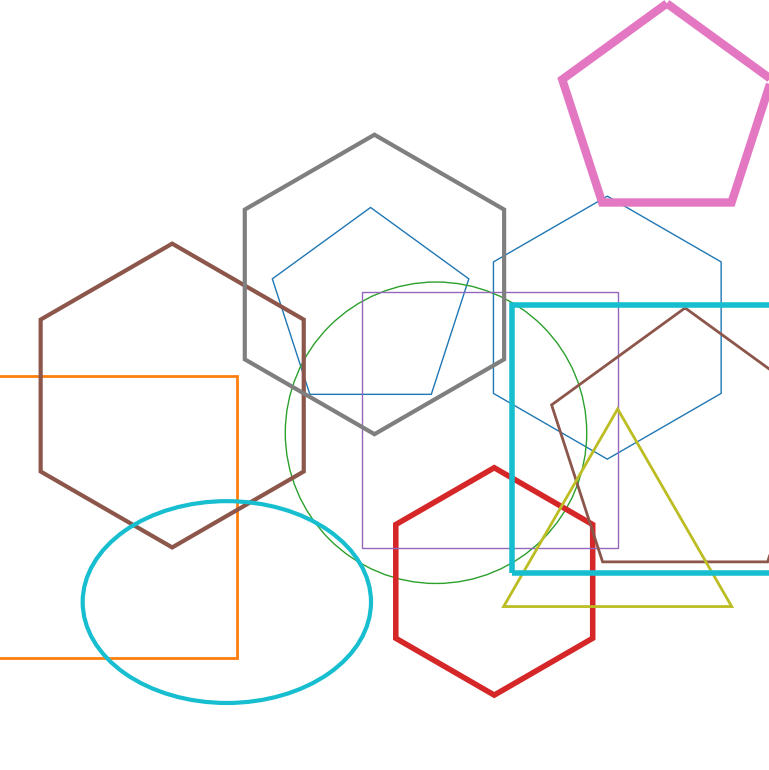[{"shape": "pentagon", "thickness": 0.5, "radius": 0.67, "center": [0.481, 0.596]}, {"shape": "hexagon", "thickness": 0.5, "radius": 0.85, "center": [0.789, 0.574]}, {"shape": "square", "thickness": 1, "radius": 0.92, "center": [0.124, 0.328]}, {"shape": "circle", "thickness": 0.5, "radius": 0.98, "center": [0.566, 0.438]}, {"shape": "hexagon", "thickness": 2, "radius": 0.74, "center": [0.642, 0.245]}, {"shape": "square", "thickness": 0.5, "radius": 0.83, "center": [0.636, 0.455]}, {"shape": "pentagon", "thickness": 1, "radius": 0.91, "center": [0.89, 0.418]}, {"shape": "hexagon", "thickness": 1.5, "radius": 0.99, "center": [0.224, 0.486]}, {"shape": "pentagon", "thickness": 3, "radius": 0.71, "center": [0.866, 0.853]}, {"shape": "hexagon", "thickness": 1.5, "radius": 0.97, "center": [0.486, 0.631]}, {"shape": "triangle", "thickness": 1, "radius": 0.86, "center": [0.802, 0.298]}, {"shape": "square", "thickness": 2, "radius": 0.87, "center": [0.839, 0.43]}, {"shape": "oval", "thickness": 1.5, "radius": 0.94, "center": [0.295, 0.218]}]